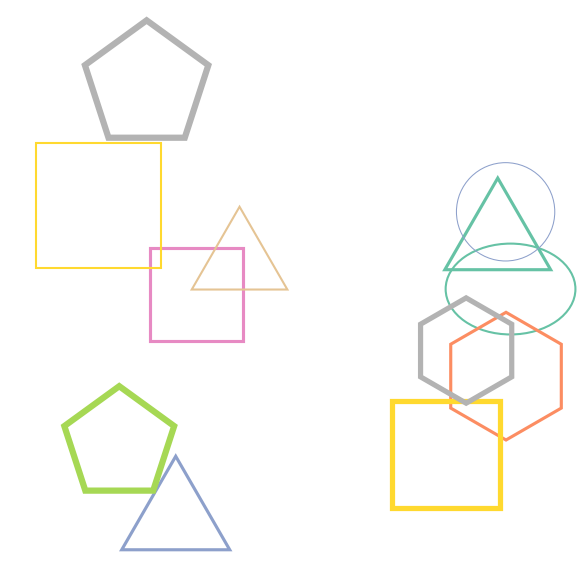[{"shape": "triangle", "thickness": 1.5, "radius": 0.53, "center": [0.862, 0.585]}, {"shape": "oval", "thickness": 1, "radius": 0.56, "center": [0.884, 0.499]}, {"shape": "hexagon", "thickness": 1.5, "radius": 0.55, "center": [0.876, 0.348]}, {"shape": "triangle", "thickness": 1.5, "radius": 0.54, "center": [0.304, 0.101]}, {"shape": "circle", "thickness": 0.5, "radius": 0.43, "center": [0.875, 0.632]}, {"shape": "square", "thickness": 1.5, "radius": 0.4, "center": [0.341, 0.489]}, {"shape": "pentagon", "thickness": 3, "radius": 0.5, "center": [0.206, 0.23]}, {"shape": "square", "thickness": 1, "radius": 0.54, "center": [0.171, 0.643]}, {"shape": "square", "thickness": 2.5, "radius": 0.47, "center": [0.772, 0.212]}, {"shape": "triangle", "thickness": 1, "radius": 0.48, "center": [0.415, 0.546]}, {"shape": "pentagon", "thickness": 3, "radius": 0.56, "center": [0.254, 0.852]}, {"shape": "hexagon", "thickness": 2.5, "radius": 0.46, "center": [0.807, 0.392]}]